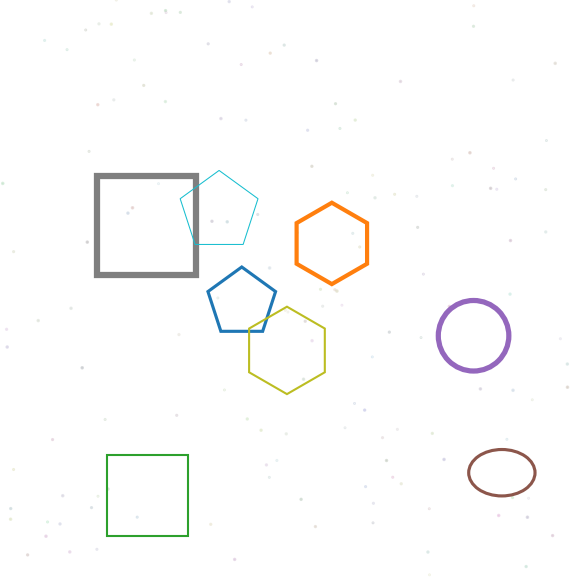[{"shape": "pentagon", "thickness": 1.5, "radius": 0.31, "center": [0.419, 0.475]}, {"shape": "hexagon", "thickness": 2, "radius": 0.35, "center": [0.575, 0.578]}, {"shape": "square", "thickness": 1, "radius": 0.35, "center": [0.255, 0.142]}, {"shape": "circle", "thickness": 2.5, "radius": 0.31, "center": [0.82, 0.418]}, {"shape": "oval", "thickness": 1.5, "radius": 0.29, "center": [0.869, 0.181]}, {"shape": "square", "thickness": 3, "radius": 0.43, "center": [0.253, 0.609]}, {"shape": "hexagon", "thickness": 1, "radius": 0.38, "center": [0.497, 0.392]}, {"shape": "pentagon", "thickness": 0.5, "radius": 0.35, "center": [0.379, 0.633]}]